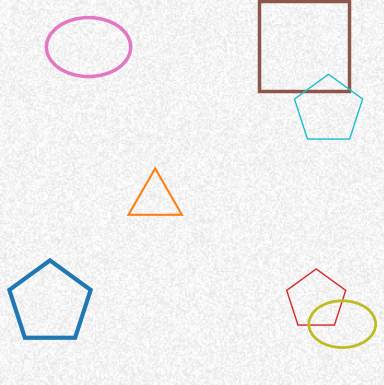[{"shape": "pentagon", "thickness": 3, "radius": 0.56, "center": [0.13, 0.213]}, {"shape": "triangle", "thickness": 1.5, "radius": 0.4, "center": [0.403, 0.482]}, {"shape": "pentagon", "thickness": 1, "radius": 0.4, "center": [0.821, 0.221]}, {"shape": "square", "thickness": 2.5, "radius": 0.58, "center": [0.789, 0.881]}, {"shape": "oval", "thickness": 2.5, "radius": 0.55, "center": [0.23, 0.878]}, {"shape": "oval", "thickness": 2, "radius": 0.43, "center": [0.889, 0.158]}, {"shape": "pentagon", "thickness": 1, "radius": 0.47, "center": [0.853, 0.714]}]